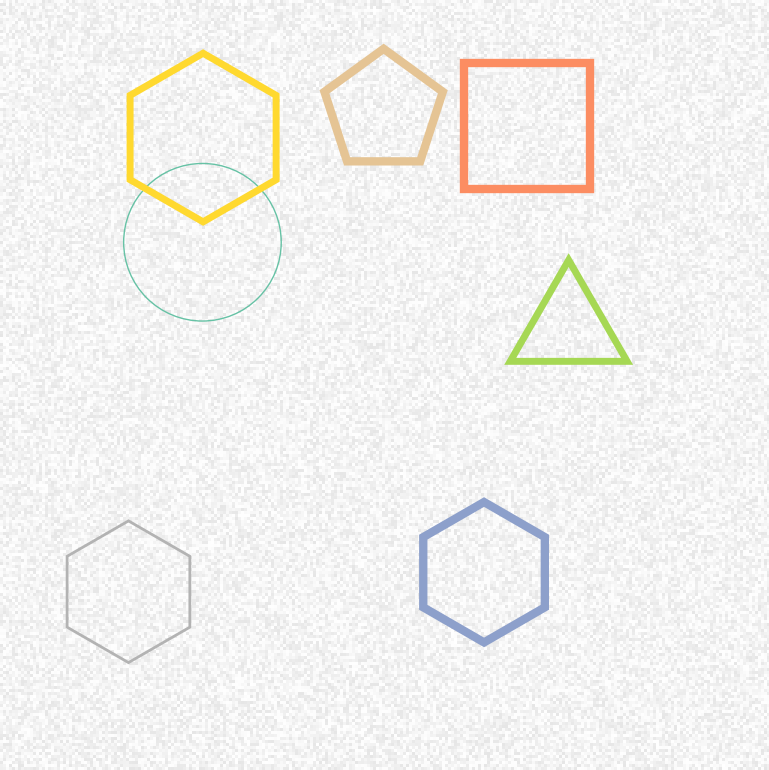[{"shape": "circle", "thickness": 0.5, "radius": 0.51, "center": [0.263, 0.685]}, {"shape": "square", "thickness": 3, "radius": 0.41, "center": [0.684, 0.836]}, {"shape": "hexagon", "thickness": 3, "radius": 0.46, "center": [0.629, 0.257]}, {"shape": "triangle", "thickness": 2.5, "radius": 0.44, "center": [0.739, 0.575]}, {"shape": "hexagon", "thickness": 2.5, "radius": 0.55, "center": [0.264, 0.821]}, {"shape": "pentagon", "thickness": 3, "radius": 0.4, "center": [0.498, 0.856]}, {"shape": "hexagon", "thickness": 1, "radius": 0.46, "center": [0.167, 0.232]}]